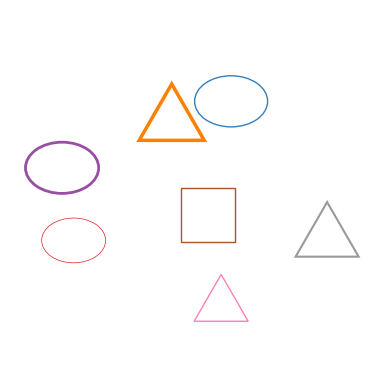[{"shape": "oval", "thickness": 0.5, "radius": 0.42, "center": [0.191, 0.375]}, {"shape": "oval", "thickness": 1, "radius": 0.47, "center": [0.6, 0.737]}, {"shape": "oval", "thickness": 2, "radius": 0.48, "center": [0.161, 0.564]}, {"shape": "triangle", "thickness": 2.5, "radius": 0.49, "center": [0.446, 0.684]}, {"shape": "square", "thickness": 1, "radius": 0.35, "center": [0.54, 0.441]}, {"shape": "triangle", "thickness": 1, "radius": 0.4, "center": [0.574, 0.206]}, {"shape": "triangle", "thickness": 1.5, "radius": 0.47, "center": [0.85, 0.381]}]